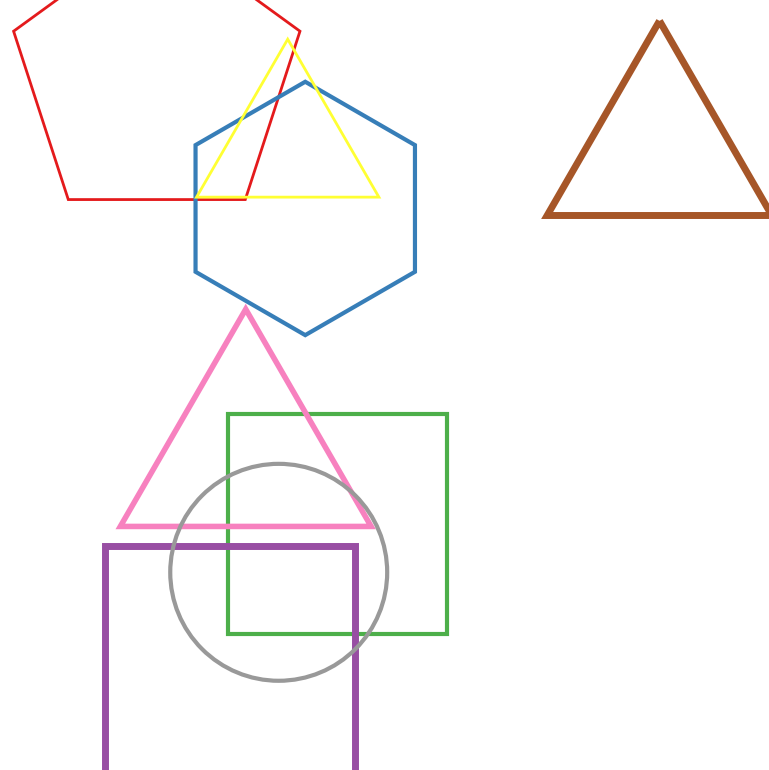[{"shape": "pentagon", "thickness": 1, "radius": 0.98, "center": [0.204, 0.899]}, {"shape": "hexagon", "thickness": 1.5, "radius": 0.82, "center": [0.396, 0.729]}, {"shape": "square", "thickness": 1.5, "radius": 0.71, "center": [0.438, 0.32]}, {"shape": "square", "thickness": 2.5, "radius": 0.81, "center": [0.298, 0.129]}, {"shape": "triangle", "thickness": 1, "radius": 0.68, "center": [0.374, 0.812]}, {"shape": "triangle", "thickness": 2.5, "radius": 0.84, "center": [0.857, 0.804]}, {"shape": "triangle", "thickness": 2, "radius": 0.94, "center": [0.319, 0.41]}, {"shape": "circle", "thickness": 1.5, "radius": 0.7, "center": [0.362, 0.257]}]